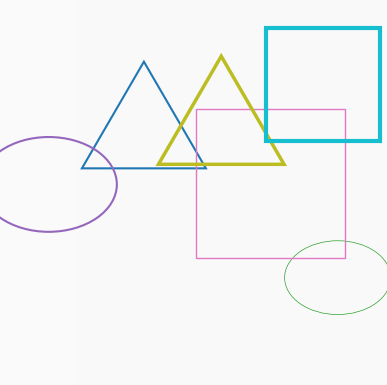[{"shape": "triangle", "thickness": 1.5, "radius": 0.92, "center": [0.371, 0.655]}, {"shape": "oval", "thickness": 0.5, "radius": 0.68, "center": [0.871, 0.279]}, {"shape": "oval", "thickness": 1.5, "radius": 0.88, "center": [0.126, 0.521]}, {"shape": "square", "thickness": 1, "radius": 0.97, "center": [0.698, 0.524]}, {"shape": "triangle", "thickness": 2.5, "radius": 0.94, "center": [0.571, 0.667]}, {"shape": "square", "thickness": 3, "radius": 0.73, "center": [0.833, 0.782]}]